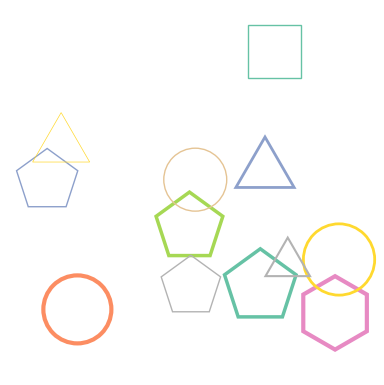[{"shape": "square", "thickness": 1, "radius": 0.35, "center": [0.714, 0.866]}, {"shape": "pentagon", "thickness": 2.5, "radius": 0.49, "center": [0.676, 0.256]}, {"shape": "circle", "thickness": 3, "radius": 0.44, "center": [0.201, 0.196]}, {"shape": "pentagon", "thickness": 1, "radius": 0.42, "center": [0.123, 0.531]}, {"shape": "triangle", "thickness": 2, "radius": 0.44, "center": [0.688, 0.557]}, {"shape": "hexagon", "thickness": 3, "radius": 0.48, "center": [0.87, 0.187]}, {"shape": "pentagon", "thickness": 2.5, "radius": 0.46, "center": [0.492, 0.41]}, {"shape": "triangle", "thickness": 0.5, "radius": 0.43, "center": [0.159, 0.622]}, {"shape": "circle", "thickness": 2, "radius": 0.46, "center": [0.881, 0.326]}, {"shape": "circle", "thickness": 1, "radius": 0.41, "center": [0.507, 0.533]}, {"shape": "triangle", "thickness": 1.5, "radius": 0.33, "center": [0.747, 0.316]}, {"shape": "pentagon", "thickness": 1, "radius": 0.41, "center": [0.496, 0.256]}]